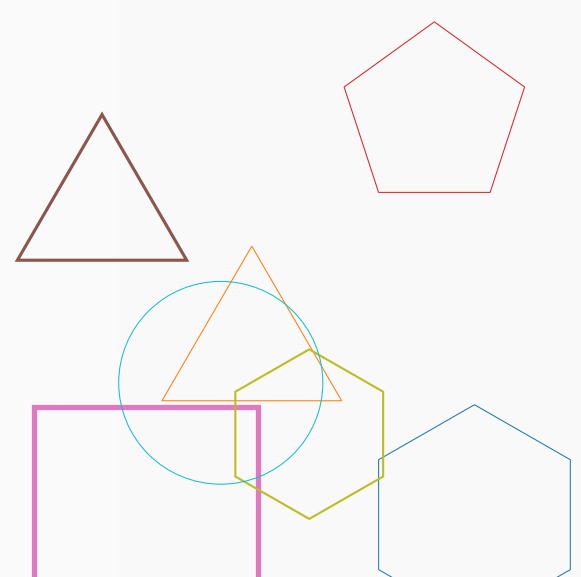[{"shape": "hexagon", "thickness": 0.5, "radius": 0.95, "center": [0.816, 0.108]}, {"shape": "triangle", "thickness": 0.5, "radius": 0.89, "center": [0.433, 0.394]}, {"shape": "pentagon", "thickness": 0.5, "radius": 0.82, "center": [0.747, 0.798]}, {"shape": "triangle", "thickness": 1.5, "radius": 0.84, "center": [0.176, 0.633]}, {"shape": "square", "thickness": 2.5, "radius": 0.96, "center": [0.251, 0.102]}, {"shape": "hexagon", "thickness": 1, "radius": 0.73, "center": [0.532, 0.247]}, {"shape": "circle", "thickness": 0.5, "radius": 0.88, "center": [0.38, 0.336]}]